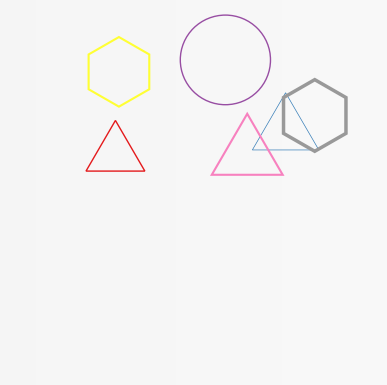[{"shape": "triangle", "thickness": 1, "radius": 0.44, "center": [0.298, 0.599]}, {"shape": "triangle", "thickness": 0.5, "radius": 0.5, "center": [0.737, 0.66]}, {"shape": "circle", "thickness": 1, "radius": 0.58, "center": [0.582, 0.844]}, {"shape": "hexagon", "thickness": 1.5, "radius": 0.45, "center": [0.307, 0.813]}, {"shape": "triangle", "thickness": 1.5, "radius": 0.53, "center": [0.638, 0.599]}, {"shape": "hexagon", "thickness": 2.5, "radius": 0.47, "center": [0.812, 0.7]}]